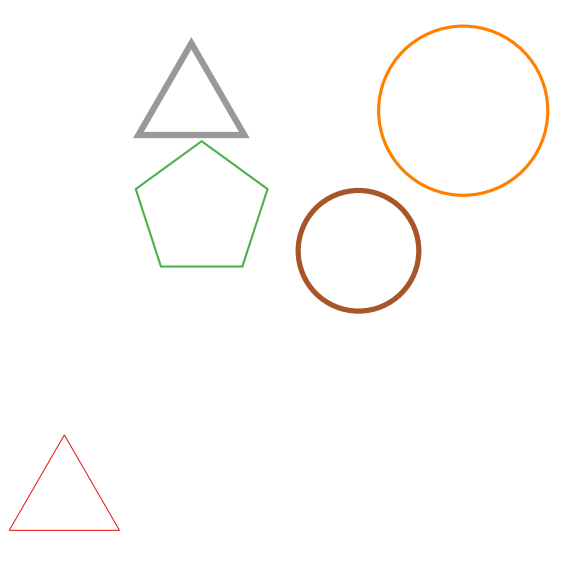[{"shape": "triangle", "thickness": 0.5, "radius": 0.55, "center": [0.111, 0.136]}, {"shape": "pentagon", "thickness": 1, "radius": 0.6, "center": [0.349, 0.635]}, {"shape": "circle", "thickness": 1.5, "radius": 0.73, "center": [0.802, 0.807]}, {"shape": "circle", "thickness": 2.5, "radius": 0.52, "center": [0.621, 0.565]}, {"shape": "triangle", "thickness": 3, "radius": 0.53, "center": [0.331, 0.818]}]